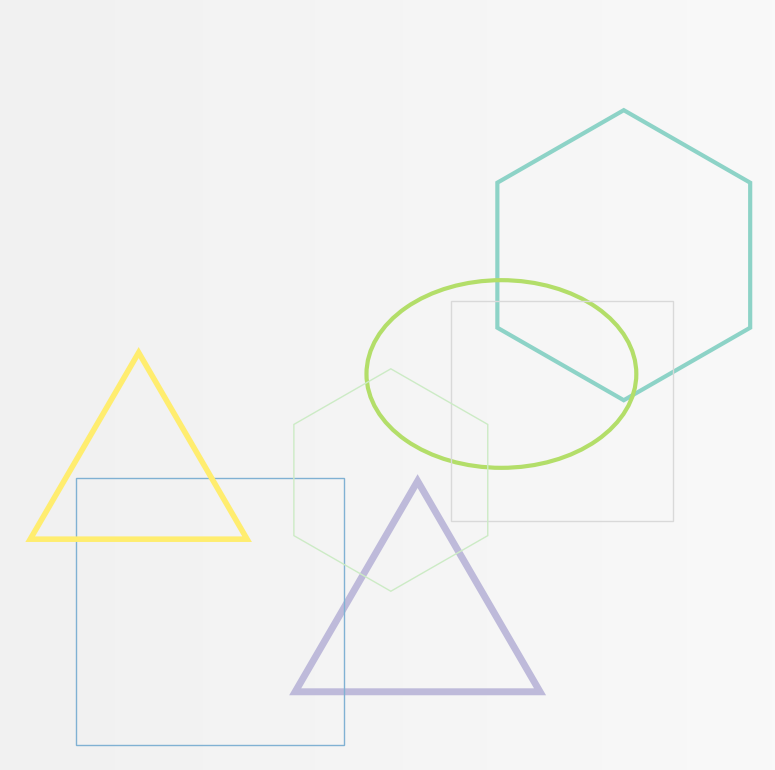[{"shape": "hexagon", "thickness": 1.5, "radius": 0.94, "center": [0.805, 0.669]}, {"shape": "triangle", "thickness": 2.5, "radius": 0.91, "center": [0.539, 0.193]}, {"shape": "square", "thickness": 0.5, "radius": 0.86, "center": [0.271, 0.206]}, {"shape": "oval", "thickness": 1.5, "radius": 0.87, "center": [0.647, 0.514]}, {"shape": "square", "thickness": 0.5, "radius": 0.72, "center": [0.725, 0.466]}, {"shape": "hexagon", "thickness": 0.5, "radius": 0.72, "center": [0.504, 0.377]}, {"shape": "triangle", "thickness": 2, "radius": 0.81, "center": [0.179, 0.381]}]